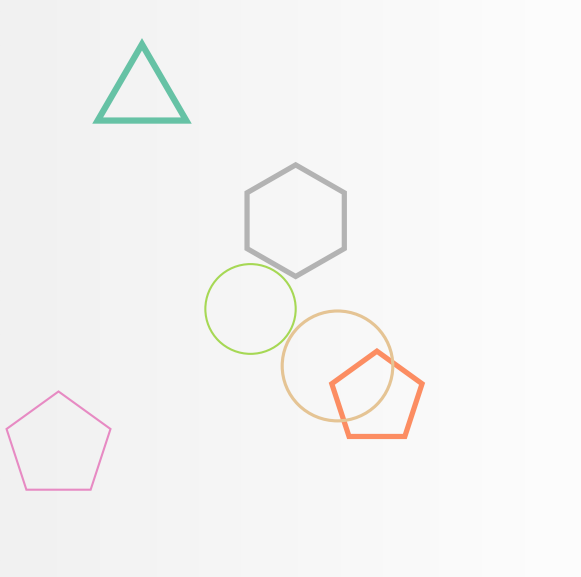[{"shape": "triangle", "thickness": 3, "radius": 0.44, "center": [0.244, 0.834]}, {"shape": "pentagon", "thickness": 2.5, "radius": 0.41, "center": [0.648, 0.309]}, {"shape": "pentagon", "thickness": 1, "radius": 0.47, "center": [0.101, 0.227]}, {"shape": "circle", "thickness": 1, "radius": 0.39, "center": [0.431, 0.464]}, {"shape": "circle", "thickness": 1.5, "radius": 0.48, "center": [0.581, 0.365]}, {"shape": "hexagon", "thickness": 2.5, "radius": 0.48, "center": [0.509, 0.617]}]